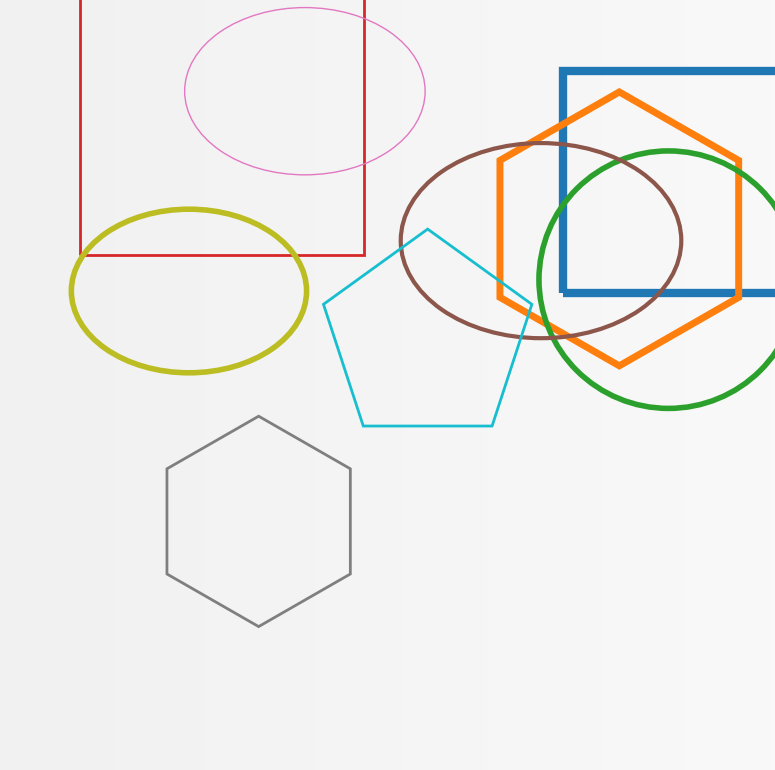[{"shape": "square", "thickness": 3, "radius": 0.72, "center": [0.871, 0.764]}, {"shape": "hexagon", "thickness": 2.5, "radius": 0.89, "center": [0.799, 0.703]}, {"shape": "circle", "thickness": 2, "radius": 0.84, "center": [0.863, 0.637]}, {"shape": "square", "thickness": 1, "radius": 0.92, "center": [0.286, 0.852]}, {"shape": "oval", "thickness": 1.5, "radius": 0.91, "center": [0.698, 0.687]}, {"shape": "oval", "thickness": 0.5, "radius": 0.78, "center": [0.393, 0.882]}, {"shape": "hexagon", "thickness": 1, "radius": 0.68, "center": [0.334, 0.323]}, {"shape": "oval", "thickness": 2, "radius": 0.76, "center": [0.244, 0.622]}, {"shape": "pentagon", "thickness": 1, "radius": 0.71, "center": [0.552, 0.561]}]